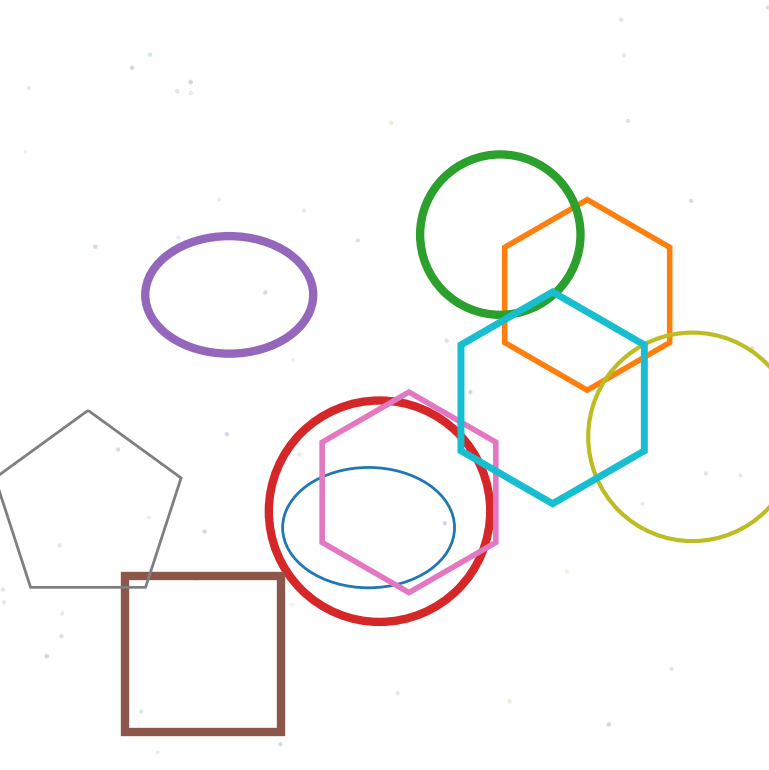[{"shape": "oval", "thickness": 1, "radius": 0.56, "center": [0.479, 0.315]}, {"shape": "hexagon", "thickness": 2, "radius": 0.62, "center": [0.763, 0.617]}, {"shape": "circle", "thickness": 3, "radius": 0.52, "center": [0.65, 0.695]}, {"shape": "circle", "thickness": 3, "radius": 0.72, "center": [0.493, 0.336]}, {"shape": "oval", "thickness": 3, "radius": 0.55, "center": [0.298, 0.617]}, {"shape": "square", "thickness": 3, "radius": 0.51, "center": [0.264, 0.151]}, {"shape": "hexagon", "thickness": 2, "radius": 0.65, "center": [0.531, 0.361]}, {"shape": "pentagon", "thickness": 1, "radius": 0.64, "center": [0.114, 0.34]}, {"shape": "circle", "thickness": 1.5, "radius": 0.68, "center": [0.899, 0.433]}, {"shape": "hexagon", "thickness": 2.5, "radius": 0.69, "center": [0.718, 0.483]}]